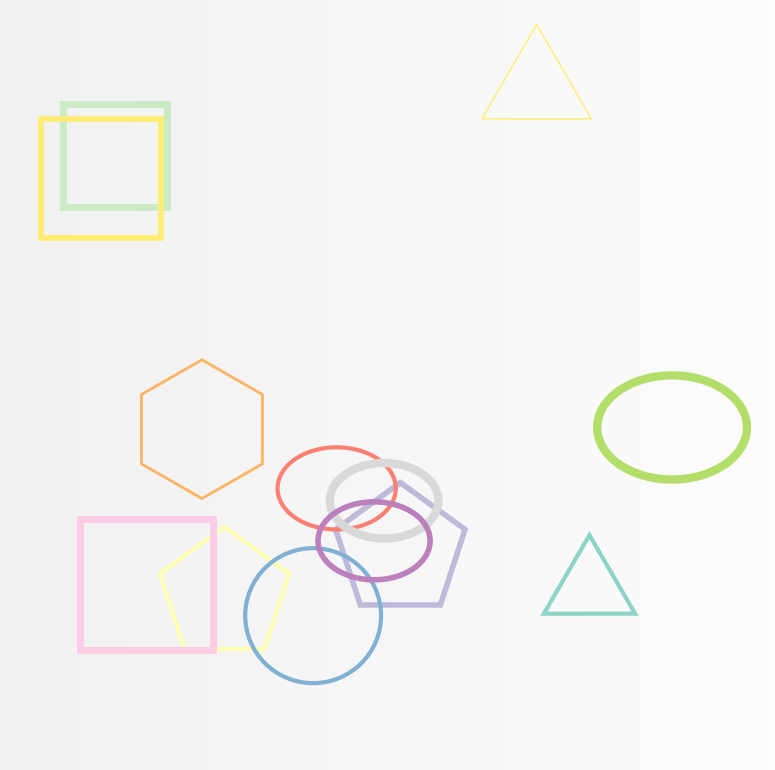[{"shape": "triangle", "thickness": 1.5, "radius": 0.34, "center": [0.761, 0.237]}, {"shape": "pentagon", "thickness": 1.5, "radius": 0.44, "center": [0.29, 0.228]}, {"shape": "pentagon", "thickness": 2, "radius": 0.44, "center": [0.517, 0.285]}, {"shape": "oval", "thickness": 1.5, "radius": 0.38, "center": [0.434, 0.366]}, {"shape": "circle", "thickness": 1.5, "radius": 0.44, "center": [0.404, 0.2]}, {"shape": "hexagon", "thickness": 1, "radius": 0.45, "center": [0.261, 0.443]}, {"shape": "oval", "thickness": 3, "radius": 0.48, "center": [0.867, 0.445]}, {"shape": "square", "thickness": 2.5, "radius": 0.43, "center": [0.189, 0.241]}, {"shape": "oval", "thickness": 3, "radius": 0.35, "center": [0.496, 0.35]}, {"shape": "oval", "thickness": 2, "radius": 0.36, "center": [0.483, 0.298]}, {"shape": "square", "thickness": 2.5, "radius": 0.33, "center": [0.148, 0.798]}, {"shape": "triangle", "thickness": 0.5, "radius": 0.41, "center": [0.692, 0.886]}, {"shape": "square", "thickness": 2, "radius": 0.39, "center": [0.13, 0.768]}]